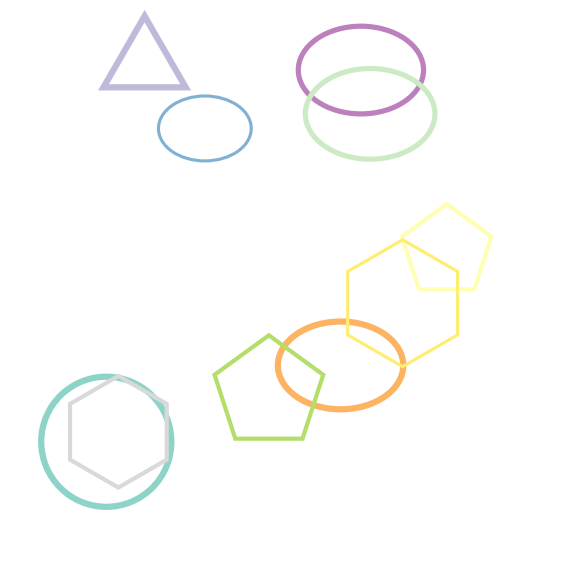[{"shape": "circle", "thickness": 3, "radius": 0.56, "center": [0.184, 0.234]}, {"shape": "pentagon", "thickness": 2, "radius": 0.41, "center": [0.773, 0.564]}, {"shape": "triangle", "thickness": 3, "radius": 0.41, "center": [0.25, 0.889]}, {"shape": "oval", "thickness": 1.5, "radius": 0.4, "center": [0.355, 0.777]}, {"shape": "oval", "thickness": 3, "radius": 0.54, "center": [0.59, 0.366]}, {"shape": "pentagon", "thickness": 2, "radius": 0.49, "center": [0.466, 0.32]}, {"shape": "hexagon", "thickness": 2, "radius": 0.48, "center": [0.205, 0.251]}, {"shape": "oval", "thickness": 2.5, "radius": 0.54, "center": [0.625, 0.878]}, {"shape": "oval", "thickness": 2.5, "radius": 0.56, "center": [0.641, 0.802]}, {"shape": "hexagon", "thickness": 1.5, "radius": 0.55, "center": [0.697, 0.474]}]